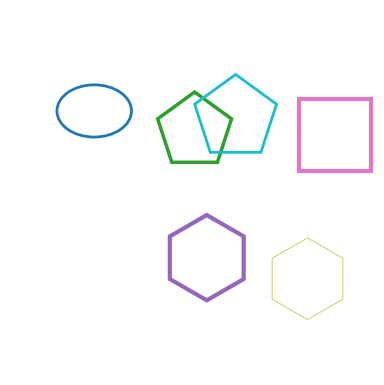[{"shape": "oval", "thickness": 2, "radius": 0.48, "center": [0.245, 0.712]}, {"shape": "pentagon", "thickness": 2.5, "radius": 0.5, "center": [0.505, 0.66]}, {"shape": "hexagon", "thickness": 3, "radius": 0.55, "center": [0.537, 0.331]}, {"shape": "square", "thickness": 3, "radius": 0.47, "center": [0.87, 0.648]}, {"shape": "hexagon", "thickness": 0.5, "radius": 0.53, "center": [0.799, 0.276]}, {"shape": "pentagon", "thickness": 2, "radius": 0.56, "center": [0.612, 0.695]}]